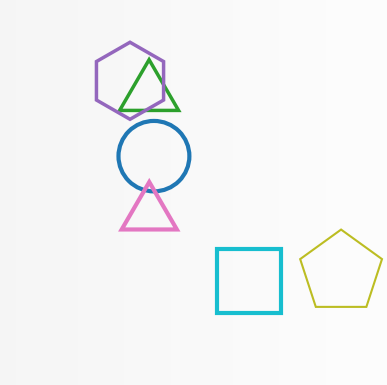[{"shape": "circle", "thickness": 3, "radius": 0.46, "center": [0.397, 0.594]}, {"shape": "triangle", "thickness": 2.5, "radius": 0.44, "center": [0.385, 0.757]}, {"shape": "hexagon", "thickness": 2.5, "radius": 0.5, "center": [0.336, 0.79]}, {"shape": "triangle", "thickness": 3, "radius": 0.41, "center": [0.385, 0.445]}, {"shape": "pentagon", "thickness": 1.5, "radius": 0.56, "center": [0.88, 0.293]}, {"shape": "square", "thickness": 3, "radius": 0.41, "center": [0.641, 0.27]}]